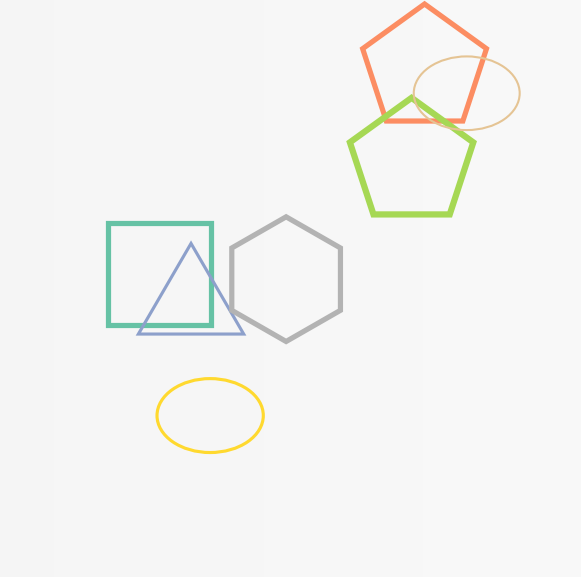[{"shape": "square", "thickness": 2.5, "radius": 0.44, "center": [0.275, 0.525]}, {"shape": "pentagon", "thickness": 2.5, "radius": 0.56, "center": [0.73, 0.88]}, {"shape": "triangle", "thickness": 1.5, "radius": 0.52, "center": [0.329, 0.473]}, {"shape": "pentagon", "thickness": 3, "radius": 0.56, "center": [0.708, 0.718]}, {"shape": "oval", "thickness": 1.5, "radius": 0.46, "center": [0.362, 0.28]}, {"shape": "oval", "thickness": 1, "radius": 0.46, "center": [0.803, 0.838]}, {"shape": "hexagon", "thickness": 2.5, "radius": 0.54, "center": [0.492, 0.516]}]